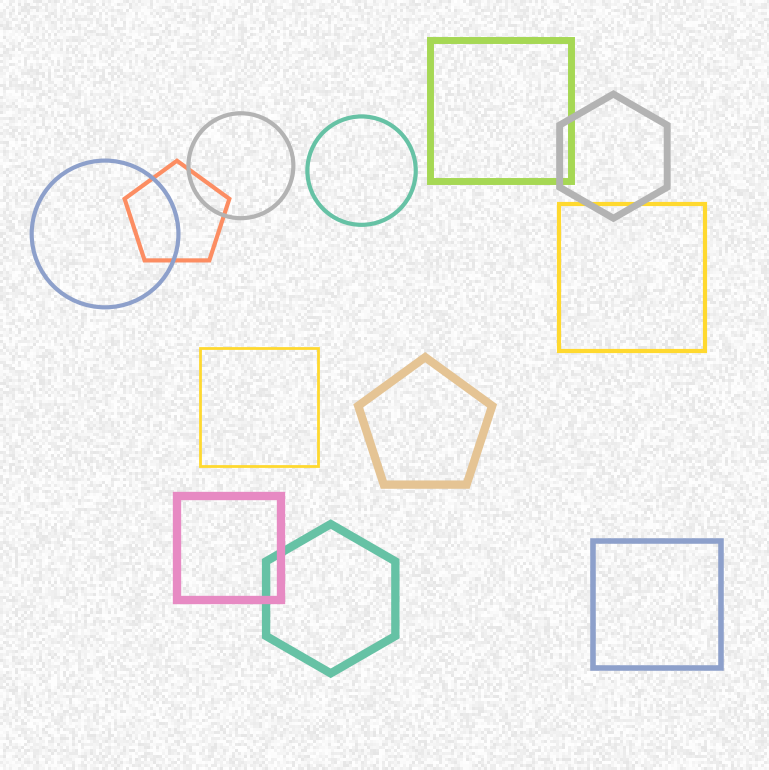[{"shape": "hexagon", "thickness": 3, "radius": 0.48, "center": [0.429, 0.222]}, {"shape": "circle", "thickness": 1.5, "radius": 0.35, "center": [0.47, 0.778]}, {"shape": "pentagon", "thickness": 1.5, "radius": 0.36, "center": [0.23, 0.72]}, {"shape": "square", "thickness": 2, "radius": 0.41, "center": [0.853, 0.215]}, {"shape": "circle", "thickness": 1.5, "radius": 0.48, "center": [0.136, 0.696]}, {"shape": "square", "thickness": 3, "radius": 0.34, "center": [0.297, 0.289]}, {"shape": "square", "thickness": 2.5, "radius": 0.46, "center": [0.65, 0.857]}, {"shape": "square", "thickness": 1, "radius": 0.38, "center": [0.337, 0.472]}, {"shape": "square", "thickness": 1.5, "radius": 0.48, "center": [0.821, 0.64]}, {"shape": "pentagon", "thickness": 3, "radius": 0.46, "center": [0.552, 0.445]}, {"shape": "circle", "thickness": 1.5, "radius": 0.34, "center": [0.313, 0.785]}, {"shape": "hexagon", "thickness": 2.5, "radius": 0.4, "center": [0.797, 0.797]}]